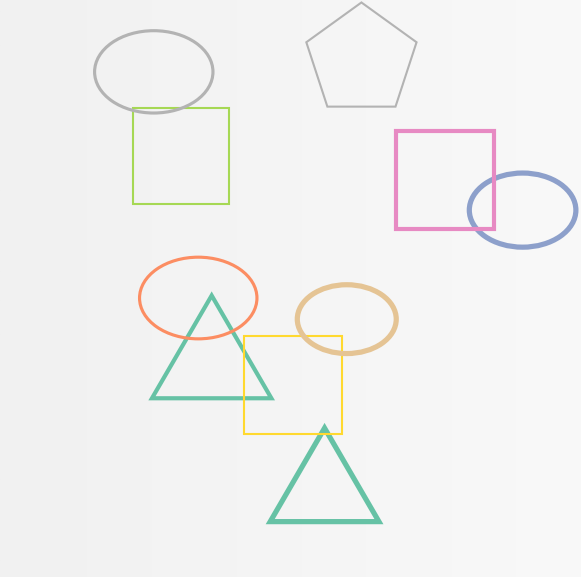[{"shape": "triangle", "thickness": 2, "radius": 0.59, "center": [0.364, 0.369]}, {"shape": "triangle", "thickness": 2.5, "radius": 0.54, "center": [0.558, 0.15]}, {"shape": "oval", "thickness": 1.5, "radius": 0.51, "center": [0.341, 0.483]}, {"shape": "oval", "thickness": 2.5, "radius": 0.46, "center": [0.899, 0.635]}, {"shape": "square", "thickness": 2, "radius": 0.42, "center": [0.765, 0.687]}, {"shape": "square", "thickness": 1, "radius": 0.42, "center": [0.311, 0.729]}, {"shape": "square", "thickness": 1, "radius": 0.42, "center": [0.504, 0.333]}, {"shape": "oval", "thickness": 2.5, "radius": 0.43, "center": [0.597, 0.447]}, {"shape": "oval", "thickness": 1.5, "radius": 0.51, "center": [0.265, 0.875]}, {"shape": "pentagon", "thickness": 1, "radius": 0.5, "center": [0.622, 0.895]}]